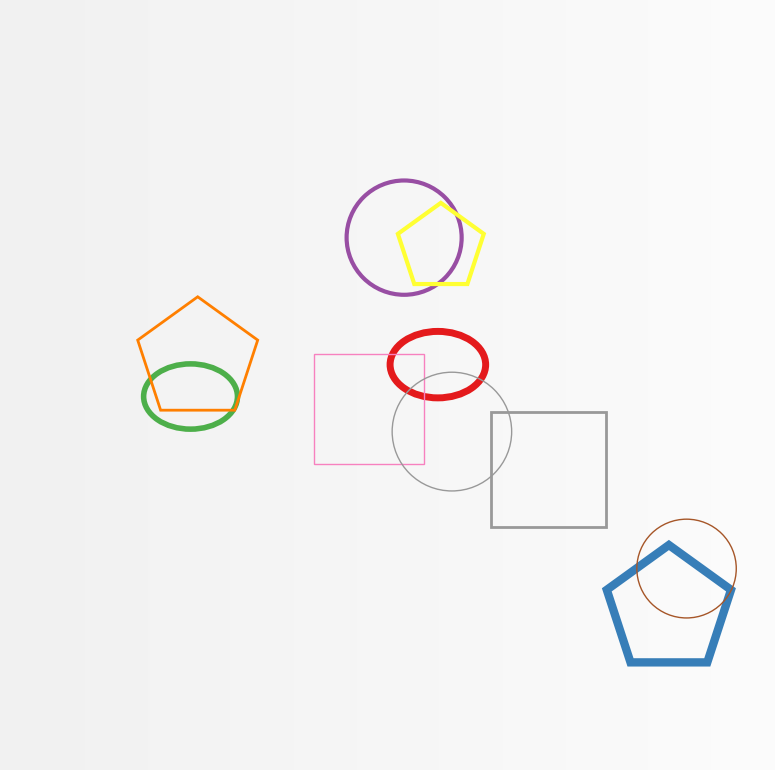[{"shape": "oval", "thickness": 2.5, "radius": 0.31, "center": [0.565, 0.526]}, {"shape": "pentagon", "thickness": 3, "radius": 0.42, "center": [0.863, 0.208]}, {"shape": "oval", "thickness": 2, "radius": 0.3, "center": [0.246, 0.485]}, {"shape": "circle", "thickness": 1.5, "radius": 0.37, "center": [0.521, 0.691]}, {"shape": "pentagon", "thickness": 1, "radius": 0.41, "center": [0.255, 0.533]}, {"shape": "pentagon", "thickness": 1.5, "radius": 0.29, "center": [0.569, 0.678]}, {"shape": "circle", "thickness": 0.5, "radius": 0.32, "center": [0.886, 0.262]}, {"shape": "square", "thickness": 0.5, "radius": 0.35, "center": [0.477, 0.469]}, {"shape": "square", "thickness": 1, "radius": 0.37, "center": [0.708, 0.39]}, {"shape": "circle", "thickness": 0.5, "radius": 0.39, "center": [0.583, 0.44]}]